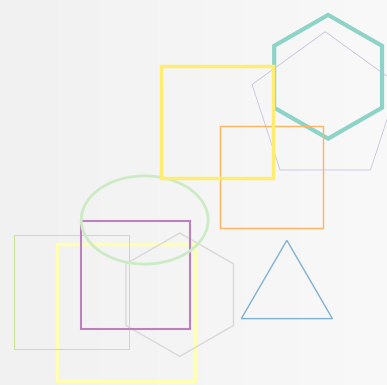[{"shape": "hexagon", "thickness": 3, "radius": 0.8, "center": [0.847, 0.801]}, {"shape": "square", "thickness": 2.5, "radius": 0.89, "center": [0.326, 0.188]}, {"shape": "pentagon", "thickness": 0.5, "radius": 0.99, "center": [0.839, 0.719]}, {"shape": "triangle", "thickness": 1, "radius": 0.68, "center": [0.74, 0.24]}, {"shape": "square", "thickness": 1, "radius": 0.67, "center": [0.7, 0.54]}, {"shape": "square", "thickness": 0.5, "radius": 0.74, "center": [0.185, 0.241]}, {"shape": "hexagon", "thickness": 1, "radius": 0.8, "center": [0.464, 0.235]}, {"shape": "square", "thickness": 1.5, "radius": 0.7, "center": [0.349, 0.285]}, {"shape": "oval", "thickness": 2, "radius": 0.82, "center": [0.373, 0.429]}, {"shape": "square", "thickness": 2.5, "radius": 0.72, "center": [0.56, 0.683]}]